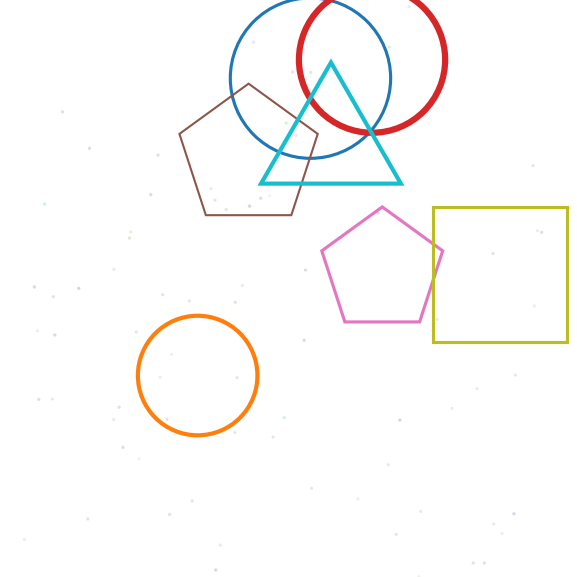[{"shape": "circle", "thickness": 1.5, "radius": 0.69, "center": [0.538, 0.864]}, {"shape": "circle", "thickness": 2, "radius": 0.52, "center": [0.342, 0.349]}, {"shape": "circle", "thickness": 3, "radius": 0.63, "center": [0.644, 0.896]}, {"shape": "pentagon", "thickness": 1, "radius": 0.63, "center": [0.43, 0.728]}, {"shape": "pentagon", "thickness": 1.5, "radius": 0.55, "center": [0.662, 0.531]}, {"shape": "square", "thickness": 1.5, "radius": 0.58, "center": [0.866, 0.524]}, {"shape": "triangle", "thickness": 2, "radius": 0.7, "center": [0.573, 0.751]}]